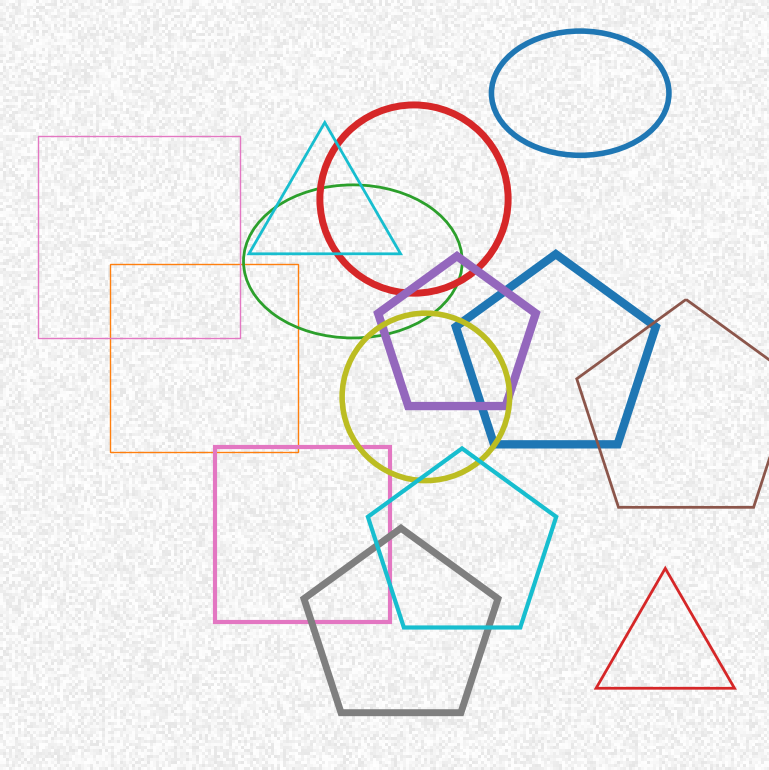[{"shape": "pentagon", "thickness": 3, "radius": 0.68, "center": [0.722, 0.533]}, {"shape": "oval", "thickness": 2, "radius": 0.58, "center": [0.753, 0.879]}, {"shape": "square", "thickness": 0.5, "radius": 0.61, "center": [0.265, 0.535]}, {"shape": "oval", "thickness": 1, "radius": 0.71, "center": [0.458, 0.66]}, {"shape": "circle", "thickness": 2.5, "radius": 0.61, "center": [0.538, 0.741]}, {"shape": "triangle", "thickness": 1, "radius": 0.52, "center": [0.864, 0.158]}, {"shape": "pentagon", "thickness": 3, "radius": 0.54, "center": [0.593, 0.56]}, {"shape": "pentagon", "thickness": 1, "radius": 0.75, "center": [0.891, 0.462]}, {"shape": "square", "thickness": 1.5, "radius": 0.57, "center": [0.393, 0.306]}, {"shape": "square", "thickness": 0.5, "radius": 0.65, "center": [0.18, 0.692]}, {"shape": "pentagon", "thickness": 2.5, "radius": 0.66, "center": [0.521, 0.182]}, {"shape": "circle", "thickness": 2, "radius": 0.54, "center": [0.553, 0.485]}, {"shape": "pentagon", "thickness": 1.5, "radius": 0.64, "center": [0.6, 0.289]}, {"shape": "triangle", "thickness": 1, "radius": 0.57, "center": [0.422, 0.727]}]